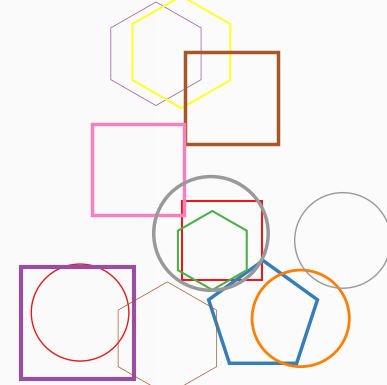[{"shape": "square", "thickness": 1.5, "radius": 0.52, "center": [0.574, 0.375]}, {"shape": "circle", "thickness": 1, "radius": 0.63, "center": [0.207, 0.188]}, {"shape": "pentagon", "thickness": 2.5, "radius": 0.74, "center": [0.679, 0.176]}, {"shape": "hexagon", "thickness": 1.5, "radius": 0.51, "center": [0.548, 0.349]}, {"shape": "hexagon", "thickness": 0.5, "radius": 0.67, "center": [0.402, 0.86]}, {"shape": "square", "thickness": 3, "radius": 0.73, "center": [0.2, 0.16]}, {"shape": "circle", "thickness": 2, "radius": 0.63, "center": [0.776, 0.173]}, {"shape": "hexagon", "thickness": 1.5, "radius": 0.73, "center": [0.468, 0.865]}, {"shape": "hexagon", "thickness": 0.5, "radius": 0.73, "center": [0.432, 0.121]}, {"shape": "square", "thickness": 2.5, "radius": 0.6, "center": [0.598, 0.746]}, {"shape": "square", "thickness": 2.5, "radius": 0.59, "center": [0.355, 0.559]}, {"shape": "circle", "thickness": 2.5, "radius": 0.74, "center": [0.544, 0.394]}, {"shape": "circle", "thickness": 1, "radius": 0.62, "center": [0.885, 0.376]}]